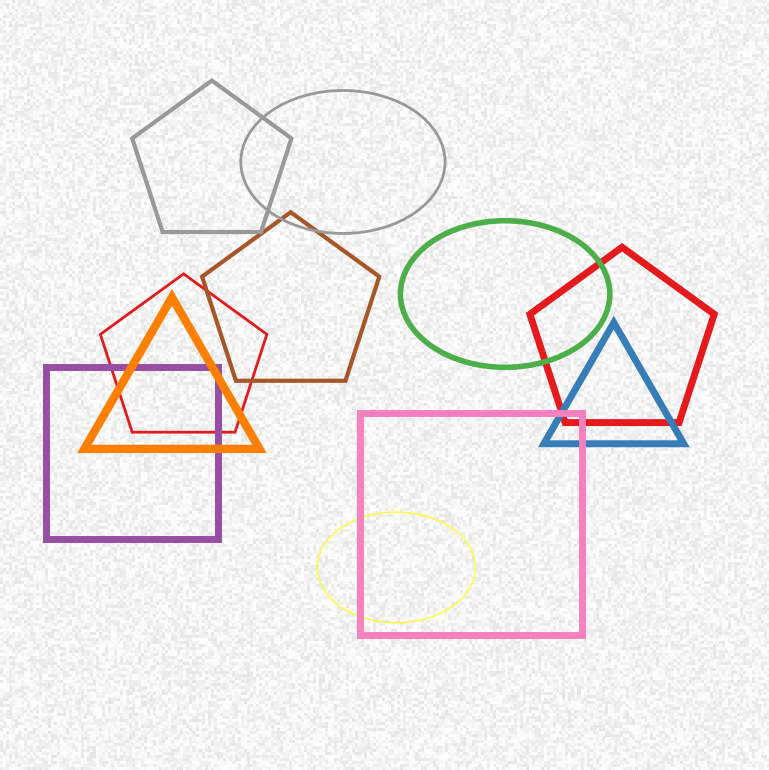[{"shape": "pentagon", "thickness": 2.5, "radius": 0.63, "center": [0.808, 0.553]}, {"shape": "pentagon", "thickness": 1, "radius": 0.57, "center": [0.238, 0.531]}, {"shape": "triangle", "thickness": 2.5, "radius": 0.52, "center": [0.797, 0.476]}, {"shape": "oval", "thickness": 2, "radius": 0.68, "center": [0.656, 0.618]}, {"shape": "square", "thickness": 2.5, "radius": 0.56, "center": [0.172, 0.412]}, {"shape": "triangle", "thickness": 3, "radius": 0.66, "center": [0.223, 0.483]}, {"shape": "oval", "thickness": 0.5, "radius": 0.51, "center": [0.515, 0.263]}, {"shape": "pentagon", "thickness": 1.5, "radius": 0.6, "center": [0.378, 0.603]}, {"shape": "square", "thickness": 2.5, "radius": 0.72, "center": [0.612, 0.32]}, {"shape": "oval", "thickness": 1, "radius": 0.66, "center": [0.445, 0.79]}, {"shape": "pentagon", "thickness": 1.5, "radius": 0.54, "center": [0.275, 0.787]}]